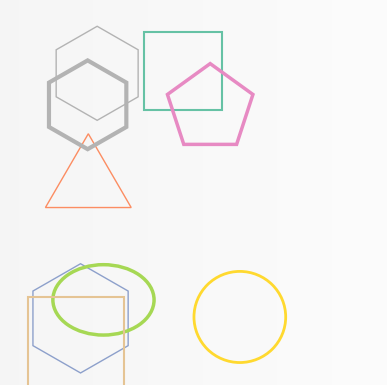[{"shape": "square", "thickness": 1.5, "radius": 0.51, "center": [0.472, 0.815]}, {"shape": "triangle", "thickness": 1, "radius": 0.64, "center": [0.228, 0.525]}, {"shape": "hexagon", "thickness": 1, "radius": 0.71, "center": [0.208, 0.173]}, {"shape": "pentagon", "thickness": 2.5, "radius": 0.58, "center": [0.542, 0.719]}, {"shape": "oval", "thickness": 2.5, "radius": 0.65, "center": [0.267, 0.221]}, {"shape": "circle", "thickness": 2, "radius": 0.59, "center": [0.619, 0.177]}, {"shape": "square", "thickness": 1.5, "radius": 0.62, "center": [0.197, 0.105]}, {"shape": "hexagon", "thickness": 1, "radius": 0.61, "center": [0.251, 0.81]}, {"shape": "hexagon", "thickness": 3, "radius": 0.58, "center": [0.226, 0.728]}]